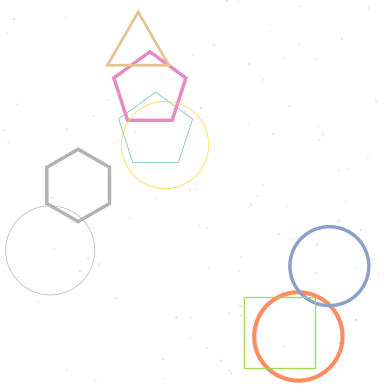[{"shape": "pentagon", "thickness": 0.5, "radius": 0.51, "center": [0.404, 0.66]}, {"shape": "circle", "thickness": 3, "radius": 0.57, "center": [0.775, 0.126]}, {"shape": "circle", "thickness": 2.5, "radius": 0.51, "center": [0.855, 0.309]}, {"shape": "pentagon", "thickness": 2.5, "radius": 0.49, "center": [0.389, 0.767]}, {"shape": "square", "thickness": 1, "radius": 0.46, "center": [0.727, 0.136]}, {"shape": "circle", "thickness": 0.5, "radius": 0.57, "center": [0.429, 0.623]}, {"shape": "triangle", "thickness": 2, "radius": 0.46, "center": [0.359, 0.877]}, {"shape": "hexagon", "thickness": 2.5, "radius": 0.47, "center": [0.203, 0.518]}, {"shape": "circle", "thickness": 0.5, "radius": 0.58, "center": [0.13, 0.35]}]